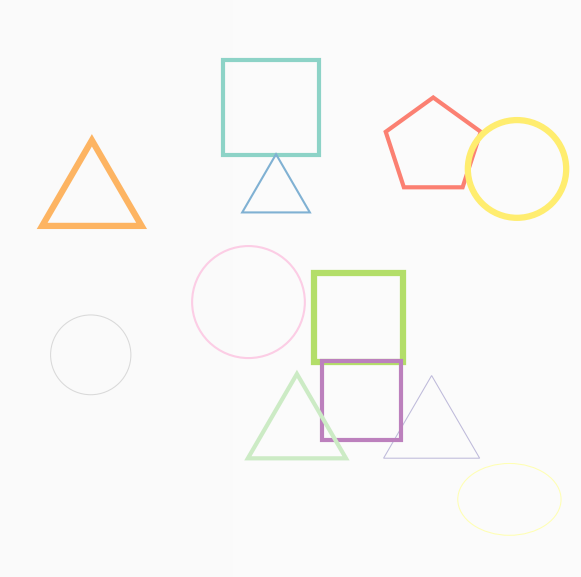[{"shape": "square", "thickness": 2, "radius": 0.41, "center": [0.466, 0.812]}, {"shape": "oval", "thickness": 0.5, "radius": 0.44, "center": [0.876, 0.134]}, {"shape": "triangle", "thickness": 0.5, "radius": 0.48, "center": [0.743, 0.253]}, {"shape": "pentagon", "thickness": 2, "radius": 0.43, "center": [0.745, 0.744]}, {"shape": "triangle", "thickness": 1, "radius": 0.34, "center": [0.475, 0.665]}, {"shape": "triangle", "thickness": 3, "radius": 0.49, "center": [0.158, 0.657]}, {"shape": "square", "thickness": 3, "radius": 0.38, "center": [0.617, 0.449]}, {"shape": "circle", "thickness": 1, "radius": 0.48, "center": [0.427, 0.476]}, {"shape": "circle", "thickness": 0.5, "radius": 0.35, "center": [0.156, 0.385]}, {"shape": "square", "thickness": 2, "radius": 0.34, "center": [0.622, 0.305]}, {"shape": "triangle", "thickness": 2, "radius": 0.49, "center": [0.511, 0.254]}, {"shape": "circle", "thickness": 3, "radius": 0.42, "center": [0.889, 0.707]}]